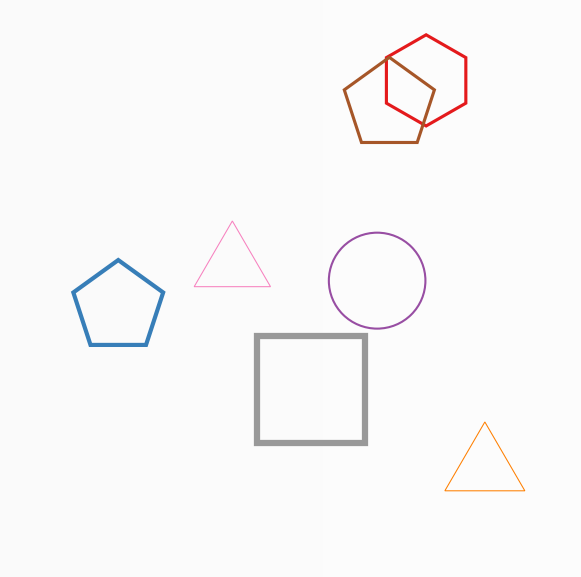[{"shape": "hexagon", "thickness": 1.5, "radius": 0.39, "center": [0.733, 0.86]}, {"shape": "pentagon", "thickness": 2, "radius": 0.41, "center": [0.203, 0.468]}, {"shape": "circle", "thickness": 1, "radius": 0.42, "center": [0.649, 0.513]}, {"shape": "triangle", "thickness": 0.5, "radius": 0.4, "center": [0.834, 0.189]}, {"shape": "pentagon", "thickness": 1.5, "radius": 0.41, "center": [0.67, 0.818]}, {"shape": "triangle", "thickness": 0.5, "radius": 0.38, "center": [0.4, 0.541]}, {"shape": "square", "thickness": 3, "radius": 0.46, "center": [0.534, 0.325]}]